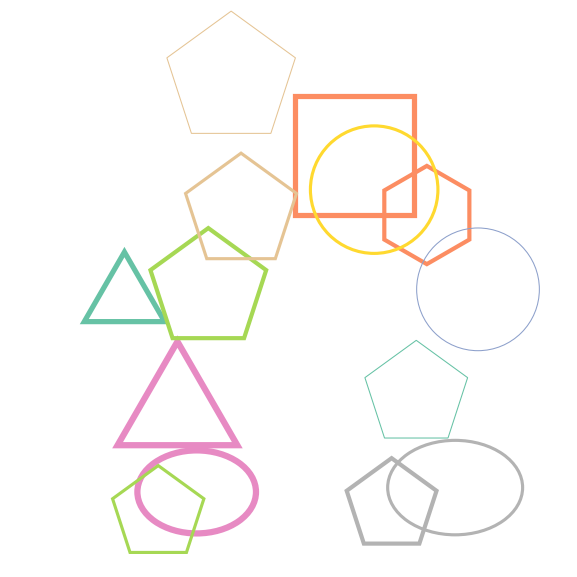[{"shape": "triangle", "thickness": 2.5, "radius": 0.4, "center": [0.215, 0.482]}, {"shape": "pentagon", "thickness": 0.5, "radius": 0.47, "center": [0.721, 0.316]}, {"shape": "hexagon", "thickness": 2, "radius": 0.43, "center": [0.739, 0.627]}, {"shape": "square", "thickness": 2.5, "radius": 0.51, "center": [0.614, 0.73]}, {"shape": "circle", "thickness": 0.5, "radius": 0.53, "center": [0.828, 0.498]}, {"shape": "oval", "thickness": 3, "radius": 0.51, "center": [0.341, 0.147]}, {"shape": "triangle", "thickness": 3, "radius": 0.6, "center": [0.307, 0.288]}, {"shape": "pentagon", "thickness": 1.5, "radius": 0.42, "center": [0.274, 0.11]}, {"shape": "pentagon", "thickness": 2, "radius": 0.53, "center": [0.361, 0.499]}, {"shape": "circle", "thickness": 1.5, "radius": 0.55, "center": [0.648, 0.671]}, {"shape": "pentagon", "thickness": 1.5, "radius": 0.51, "center": [0.417, 0.633]}, {"shape": "pentagon", "thickness": 0.5, "radius": 0.59, "center": [0.4, 0.863]}, {"shape": "oval", "thickness": 1.5, "radius": 0.58, "center": [0.788, 0.155]}, {"shape": "pentagon", "thickness": 2, "radius": 0.41, "center": [0.678, 0.124]}]